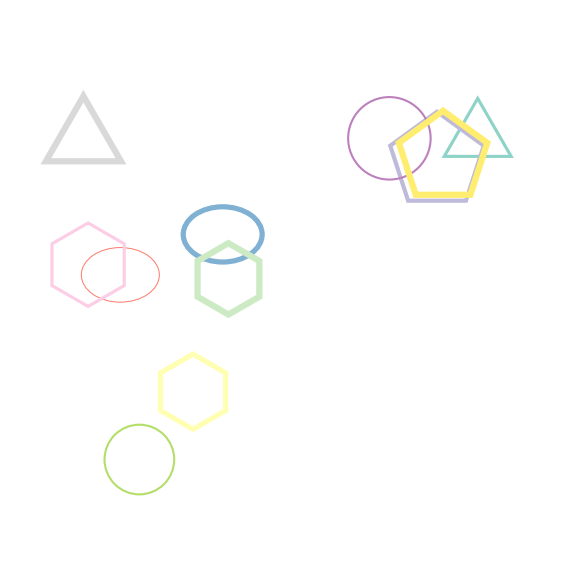[{"shape": "triangle", "thickness": 1.5, "radius": 0.33, "center": [0.827, 0.762]}, {"shape": "hexagon", "thickness": 2.5, "radius": 0.33, "center": [0.334, 0.321]}, {"shape": "pentagon", "thickness": 2, "radius": 0.43, "center": [0.757, 0.72]}, {"shape": "oval", "thickness": 0.5, "radius": 0.34, "center": [0.208, 0.523]}, {"shape": "oval", "thickness": 2.5, "radius": 0.34, "center": [0.386, 0.593]}, {"shape": "circle", "thickness": 1, "radius": 0.3, "center": [0.241, 0.203]}, {"shape": "hexagon", "thickness": 1.5, "radius": 0.36, "center": [0.153, 0.541]}, {"shape": "triangle", "thickness": 3, "radius": 0.38, "center": [0.144, 0.757]}, {"shape": "circle", "thickness": 1, "radius": 0.36, "center": [0.674, 0.76]}, {"shape": "hexagon", "thickness": 3, "radius": 0.31, "center": [0.396, 0.516]}, {"shape": "pentagon", "thickness": 3, "radius": 0.4, "center": [0.767, 0.727]}]